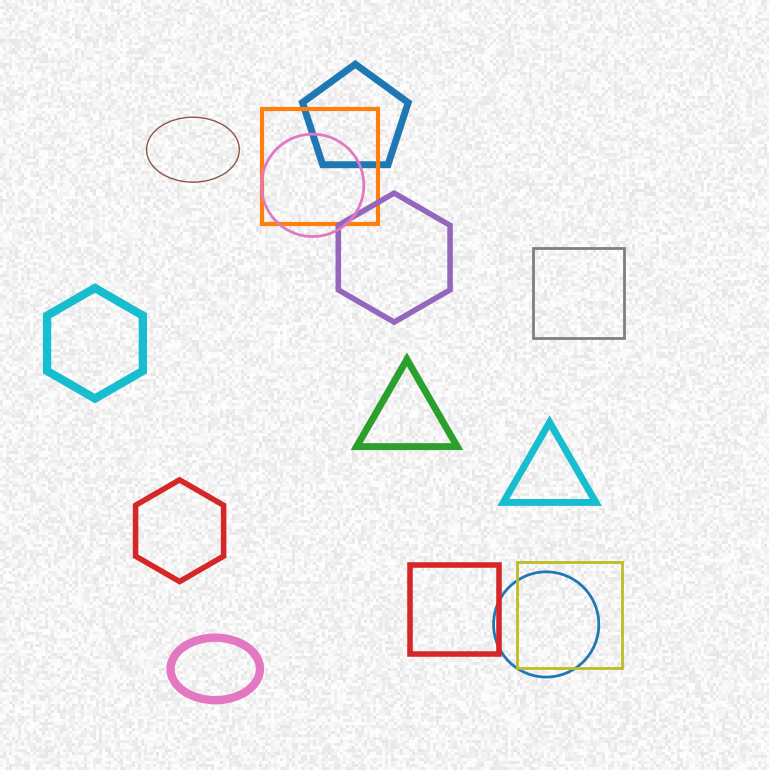[{"shape": "circle", "thickness": 1, "radius": 0.34, "center": [0.709, 0.189]}, {"shape": "pentagon", "thickness": 2.5, "radius": 0.36, "center": [0.461, 0.844]}, {"shape": "square", "thickness": 1.5, "radius": 0.38, "center": [0.416, 0.784]}, {"shape": "triangle", "thickness": 2.5, "radius": 0.38, "center": [0.528, 0.458]}, {"shape": "square", "thickness": 2, "radius": 0.29, "center": [0.591, 0.208]}, {"shape": "hexagon", "thickness": 2, "radius": 0.33, "center": [0.233, 0.311]}, {"shape": "hexagon", "thickness": 2, "radius": 0.42, "center": [0.512, 0.665]}, {"shape": "oval", "thickness": 0.5, "radius": 0.3, "center": [0.251, 0.806]}, {"shape": "oval", "thickness": 3, "radius": 0.29, "center": [0.28, 0.131]}, {"shape": "circle", "thickness": 1, "radius": 0.33, "center": [0.406, 0.759]}, {"shape": "square", "thickness": 1, "radius": 0.29, "center": [0.752, 0.62]}, {"shape": "square", "thickness": 1, "radius": 0.34, "center": [0.74, 0.201]}, {"shape": "triangle", "thickness": 2.5, "radius": 0.35, "center": [0.714, 0.382]}, {"shape": "hexagon", "thickness": 3, "radius": 0.36, "center": [0.123, 0.554]}]